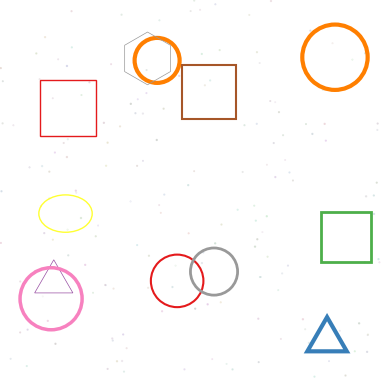[{"shape": "square", "thickness": 1, "radius": 0.36, "center": [0.177, 0.719]}, {"shape": "circle", "thickness": 1.5, "radius": 0.34, "center": [0.46, 0.27]}, {"shape": "triangle", "thickness": 3, "radius": 0.3, "center": [0.85, 0.117]}, {"shape": "square", "thickness": 2, "radius": 0.32, "center": [0.899, 0.385]}, {"shape": "triangle", "thickness": 0.5, "radius": 0.29, "center": [0.14, 0.268]}, {"shape": "circle", "thickness": 3, "radius": 0.42, "center": [0.87, 0.851]}, {"shape": "circle", "thickness": 3, "radius": 0.29, "center": [0.408, 0.843]}, {"shape": "oval", "thickness": 1, "radius": 0.35, "center": [0.17, 0.445]}, {"shape": "square", "thickness": 1.5, "radius": 0.35, "center": [0.542, 0.76]}, {"shape": "circle", "thickness": 2.5, "radius": 0.4, "center": [0.133, 0.224]}, {"shape": "circle", "thickness": 2, "radius": 0.31, "center": [0.556, 0.295]}, {"shape": "hexagon", "thickness": 0.5, "radius": 0.34, "center": [0.383, 0.848]}]